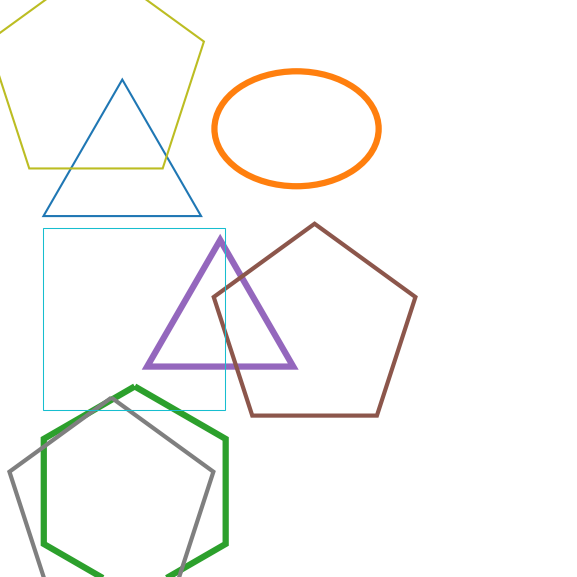[{"shape": "triangle", "thickness": 1, "radius": 0.79, "center": [0.212, 0.704]}, {"shape": "oval", "thickness": 3, "radius": 0.71, "center": [0.513, 0.776]}, {"shape": "hexagon", "thickness": 3, "radius": 0.91, "center": [0.233, 0.148]}, {"shape": "triangle", "thickness": 3, "radius": 0.73, "center": [0.381, 0.437]}, {"shape": "pentagon", "thickness": 2, "radius": 0.92, "center": [0.545, 0.428]}, {"shape": "pentagon", "thickness": 2, "radius": 0.93, "center": [0.193, 0.125]}, {"shape": "pentagon", "thickness": 1, "radius": 0.98, "center": [0.166, 0.866]}, {"shape": "square", "thickness": 0.5, "radius": 0.78, "center": [0.232, 0.447]}]